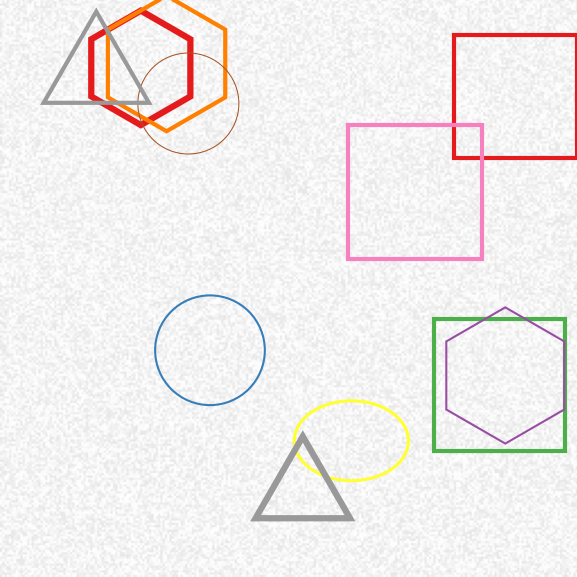[{"shape": "hexagon", "thickness": 3, "radius": 0.5, "center": [0.244, 0.882]}, {"shape": "square", "thickness": 2, "radius": 0.53, "center": [0.893, 0.832]}, {"shape": "circle", "thickness": 1, "radius": 0.47, "center": [0.364, 0.393]}, {"shape": "square", "thickness": 2, "radius": 0.57, "center": [0.865, 0.332]}, {"shape": "hexagon", "thickness": 1, "radius": 0.59, "center": [0.875, 0.349]}, {"shape": "hexagon", "thickness": 2, "radius": 0.59, "center": [0.288, 0.889]}, {"shape": "oval", "thickness": 1.5, "radius": 0.49, "center": [0.608, 0.236]}, {"shape": "circle", "thickness": 0.5, "radius": 0.44, "center": [0.326, 0.82]}, {"shape": "square", "thickness": 2, "radius": 0.58, "center": [0.719, 0.667]}, {"shape": "triangle", "thickness": 3, "radius": 0.47, "center": [0.524, 0.149]}, {"shape": "triangle", "thickness": 2, "radius": 0.53, "center": [0.167, 0.874]}]